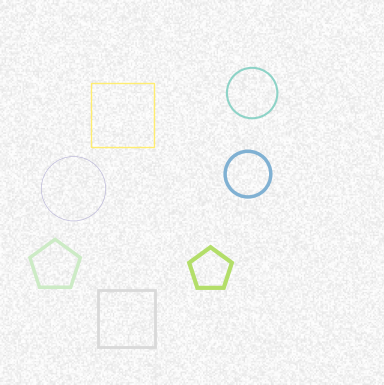[{"shape": "circle", "thickness": 1.5, "radius": 0.33, "center": [0.655, 0.758]}, {"shape": "circle", "thickness": 0.5, "radius": 0.42, "center": [0.191, 0.51]}, {"shape": "circle", "thickness": 2.5, "radius": 0.3, "center": [0.644, 0.548]}, {"shape": "pentagon", "thickness": 3, "radius": 0.29, "center": [0.547, 0.3]}, {"shape": "square", "thickness": 2, "radius": 0.37, "center": [0.328, 0.173]}, {"shape": "pentagon", "thickness": 2.5, "radius": 0.34, "center": [0.143, 0.31]}, {"shape": "square", "thickness": 1, "radius": 0.41, "center": [0.318, 0.701]}]